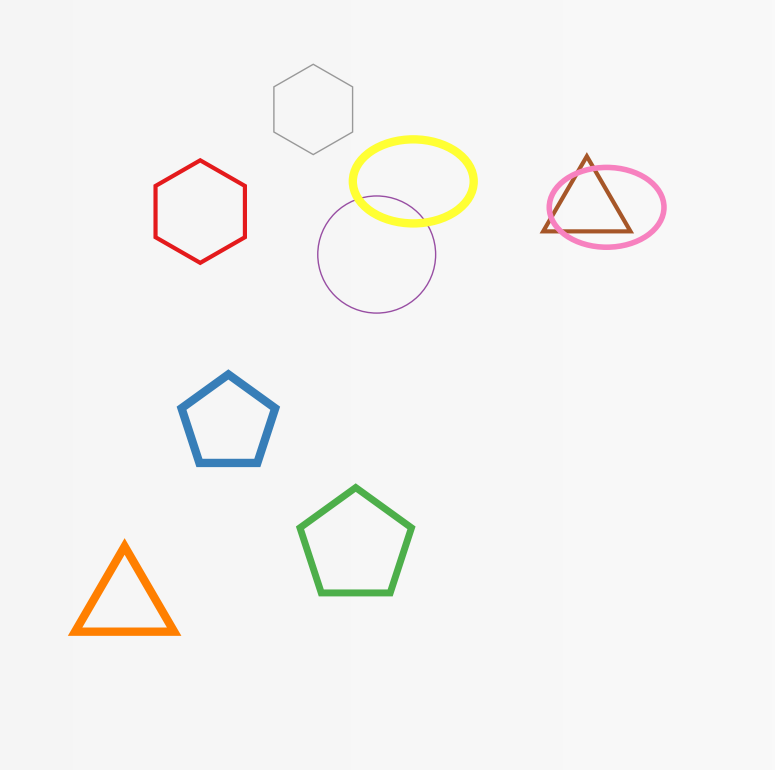[{"shape": "hexagon", "thickness": 1.5, "radius": 0.33, "center": [0.258, 0.725]}, {"shape": "pentagon", "thickness": 3, "radius": 0.32, "center": [0.295, 0.45]}, {"shape": "pentagon", "thickness": 2.5, "radius": 0.38, "center": [0.459, 0.291]}, {"shape": "circle", "thickness": 0.5, "radius": 0.38, "center": [0.486, 0.669]}, {"shape": "triangle", "thickness": 3, "radius": 0.37, "center": [0.161, 0.217]}, {"shape": "oval", "thickness": 3, "radius": 0.39, "center": [0.533, 0.764]}, {"shape": "triangle", "thickness": 1.5, "radius": 0.33, "center": [0.757, 0.732]}, {"shape": "oval", "thickness": 2, "radius": 0.37, "center": [0.783, 0.731]}, {"shape": "hexagon", "thickness": 0.5, "radius": 0.29, "center": [0.404, 0.858]}]